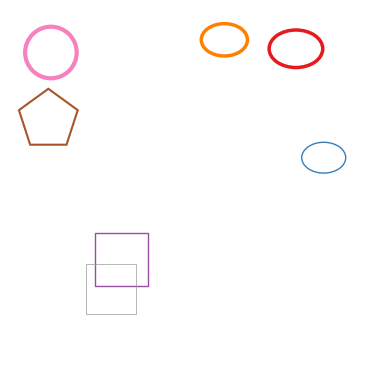[{"shape": "oval", "thickness": 2.5, "radius": 0.35, "center": [0.769, 0.873]}, {"shape": "oval", "thickness": 1, "radius": 0.29, "center": [0.841, 0.59]}, {"shape": "square", "thickness": 1, "radius": 0.35, "center": [0.315, 0.326]}, {"shape": "oval", "thickness": 2.5, "radius": 0.3, "center": [0.583, 0.897]}, {"shape": "pentagon", "thickness": 1.5, "radius": 0.4, "center": [0.126, 0.689]}, {"shape": "circle", "thickness": 3, "radius": 0.33, "center": [0.132, 0.864]}, {"shape": "square", "thickness": 0.5, "radius": 0.33, "center": [0.288, 0.25]}]